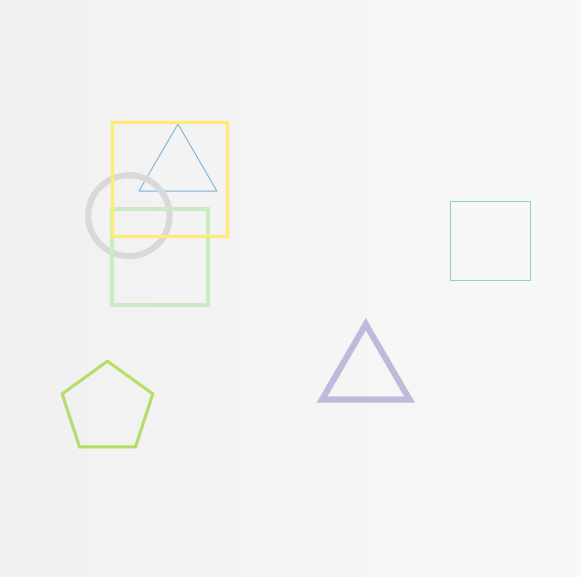[{"shape": "square", "thickness": 0.5, "radius": 0.34, "center": [0.844, 0.582]}, {"shape": "triangle", "thickness": 3, "radius": 0.43, "center": [0.629, 0.351]}, {"shape": "triangle", "thickness": 0.5, "radius": 0.39, "center": [0.306, 0.707]}, {"shape": "pentagon", "thickness": 1.5, "radius": 0.41, "center": [0.185, 0.292]}, {"shape": "circle", "thickness": 3, "radius": 0.35, "center": [0.222, 0.626]}, {"shape": "square", "thickness": 2, "radius": 0.41, "center": [0.275, 0.554]}, {"shape": "square", "thickness": 1.5, "radius": 0.5, "center": [0.291, 0.689]}]